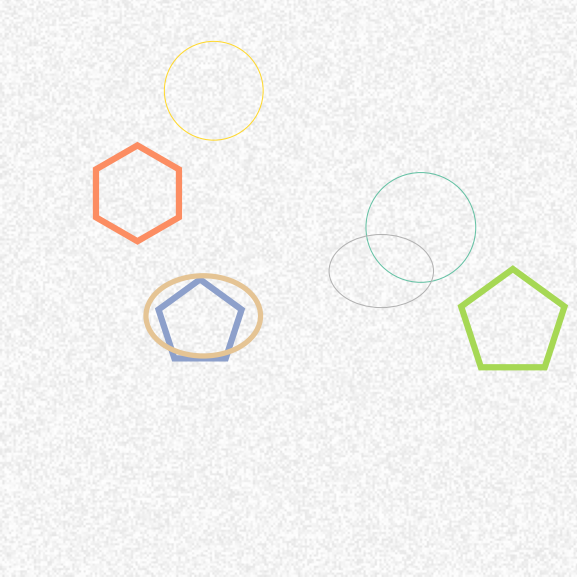[{"shape": "circle", "thickness": 0.5, "radius": 0.48, "center": [0.729, 0.605]}, {"shape": "hexagon", "thickness": 3, "radius": 0.41, "center": [0.238, 0.664]}, {"shape": "pentagon", "thickness": 3, "radius": 0.38, "center": [0.346, 0.44]}, {"shape": "pentagon", "thickness": 3, "radius": 0.47, "center": [0.888, 0.439]}, {"shape": "circle", "thickness": 0.5, "radius": 0.43, "center": [0.37, 0.842]}, {"shape": "oval", "thickness": 2.5, "radius": 0.5, "center": [0.352, 0.452]}, {"shape": "oval", "thickness": 0.5, "radius": 0.45, "center": [0.66, 0.53]}]